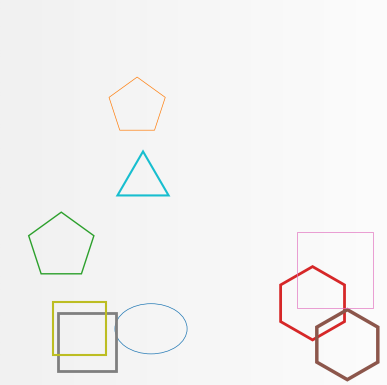[{"shape": "oval", "thickness": 0.5, "radius": 0.47, "center": [0.39, 0.146]}, {"shape": "pentagon", "thickness": 0.5, "radius": 0.38, "center": [0.354, 0.724]}, {"shape": "pentagon", "thickness": 1, "radius": 0.44, "center": [0.158, 0.36]}, {"shape": "hexagon", "thickness": 2, "radius": 0.48, "center": [0.807, 0.212]}, {"shape": "hexagon", "thickness": 2.5, "radius": 0.45, "center": [0.896, 0.105]}, {"shape": "square", "thickness": 0.5, "radius": 0.49, "center": [0.865, 0.298]}, {"shape": "square", "thickness": 2, "radius": 0.38, "center": [0.226, 0.112]}, {"shape": "square", "thickness": 1.5, "radius": 0.34, "center": [0.206, 0.147]}, {"shape": "triangle", "thickness": 1.5, "radius": 0.38, "center": [0.369, 0.53]}]